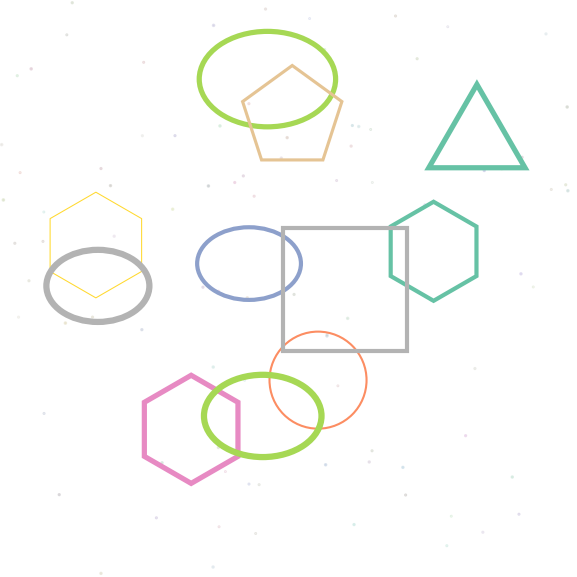[{"shape": "triangle", "thickness": 2.5, "radius": 0.48, "center": [0.826, 0.757]}, {"shape": "hexagon", "thickness": 2, "radius": 0.43, "center": [0.751, 0.564]}, {"shape": "circle", "thickness": 1, "radius": 0.42, "center": [0.551, 0.341]}, {"shape": "oval", "thickness": 2, "radius": 0.45, "center": [0.431, 0.543]}, {"shape": "hexagon", "thickness": 2.5, "radius": 0.47, "center": [0.331, 0.256]}, {"shape": "oval", "thickness": 3, "radius": 0.51, "center": [0.455, 0.279]}, {"shape": "oval", "thickness": 2.5, "radius": 0.59, "center": [0.463, 0.862]}, {"shape": "hexagon", "thickness": 0.5, "radius": 0.46, "center": [0.166, 0.575]}, {"shape": "pentagon", "thickness": 1.5, "radius": 0.45, "center": [0.506, 0.795]}, {"shape": "oval", "thickness": 3, "radius": 0.45, "center": [0.17, 0.504]}, {"shape": "square", "thickness": 2, "radius": 0.53, "center": [0.597, 0.498]}]